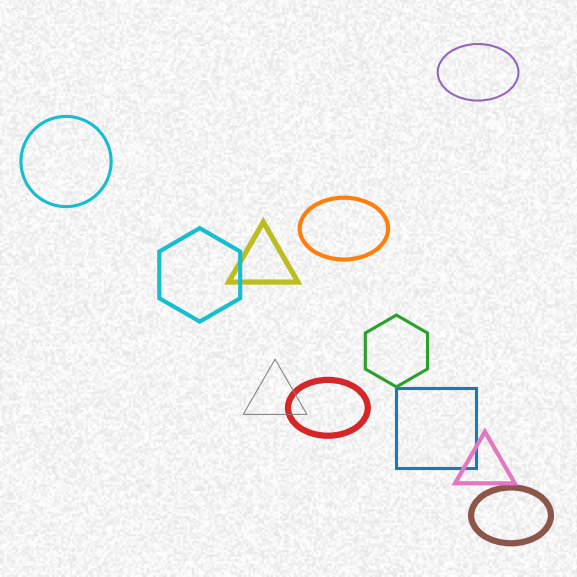[{"shape": "square", "thickness": 1.5, "radius": 0.35, "center": [0.756, 0.258]}, {"shape": "oval", "thickness": 2, "radius": 0.38, "center": [0.596, 0.603]}, {"shape": "hexagon", "thickness": 1.5, "radius": 0.31, "center": [0.686, 0.391]}, {"shape": "oval", "thickness": 3, "radius": 0.35, "center": [0.568, 0.293]}, {"shape": "oval", "thickness": 1, "radius": 0.35, "center": [0.828, 0.874]}, {"shape": "oval", "thickness": 3, "radius": 0.35, "center": [0.885, 0.107]}, {"shape": "triangle", "thickness": 2, "radius": 0.3, "center": [0.84, 0.192]}, {"shape": "triangle", "thickness": 0.5, "radius": 0.32, "center": [0.476, 0.313]}, {"shape": "triangle", "thickness": 2.5, "radius": 0.35, "center": [0.456, 0.545]}, {"shape": "circle", "thickness": 1.5, "radius": 0.39, "center": [0.114, 0.719]}, {"shape": "hexagon", "thickness": 2, "radius": 0.4, "center": [0.346, 0.523]}]